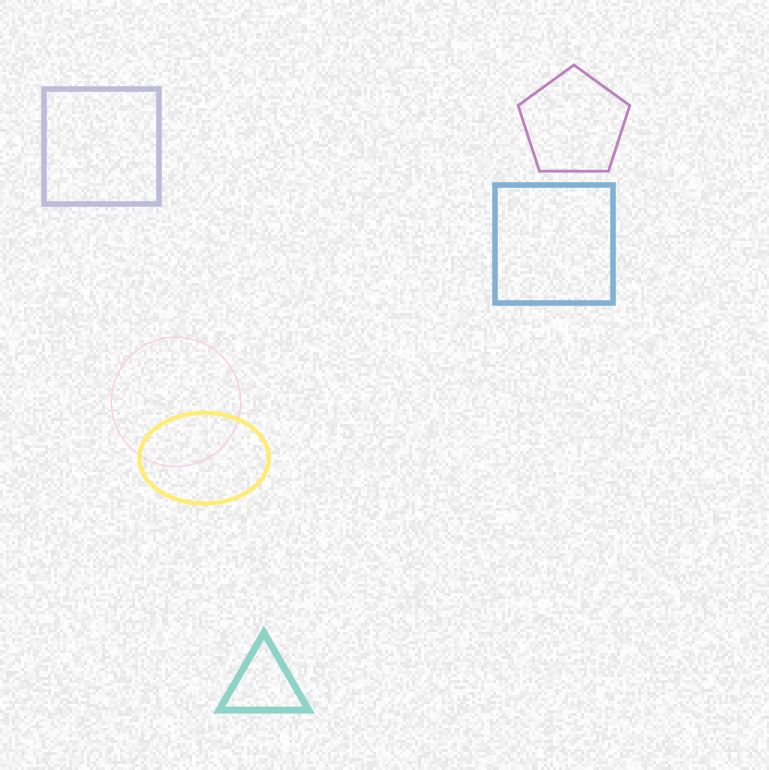[{"shape": "triangle", "thickness": 2.5, "radius": 0.34, "center": [0.343, 0.111]}, {"shape": "square", "thickness": 2, "radius": 0.37, "center": [0.132, 0.809]}, {"shape": "square", "thickness": 2, "radius": 0.38, "center": [0.72, 0.683]}, {"shape": "circle", "thickness": 0.5, "radius": 0.42, "center": [0.229, 0.478]}, {"shape": "pentagon", "thickness": 1, "radius": 0.38, "center": [0.745, 0.839]}, {"shape": "oval", "thickness": 1.5, "radius": 0.42, "center": [0.265, 0.405]}]